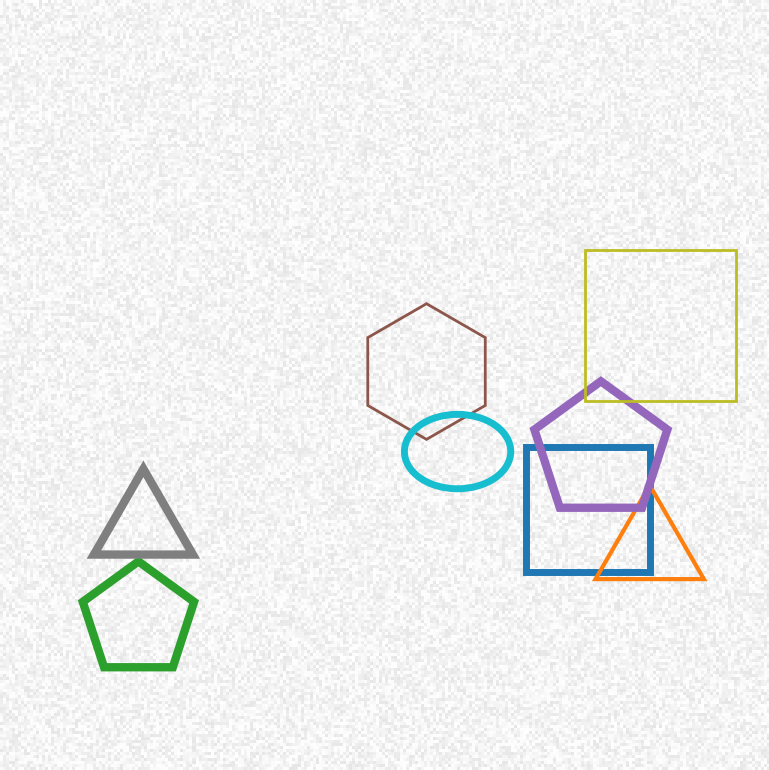[{"shape": "square", "thickness": 2.5, "radius": 0.4, "center": [0.763, 0.338]}, {"shape": "triangle", "thickness": 1.5, "radius": 0.41, "center": [0.844, 0.289]}, {"shape": "pentagon", "thickness": 3, "radius": 0.38, "center": [0.18, 0.195]}, {"shape": "pentagon", "thickness": 3, "radius": 0.45, "center": [0.78, 0.414]}, {"shape": "hexagon", "thickness": 1, "radius": 0.44, "center": [0.554, 0.517]}, {"shape": "triangle", "thickness": 3, "radius": 0.37, "center": [0.186, 0.317]}, {"shape": "square", "thickness": 1, "radius": 0.49, "center": [0.858, 0.577]}, {"shape": "oval", "thickness": 2.5, "radius": 0.35, "center": [0.594, 0.414]}]